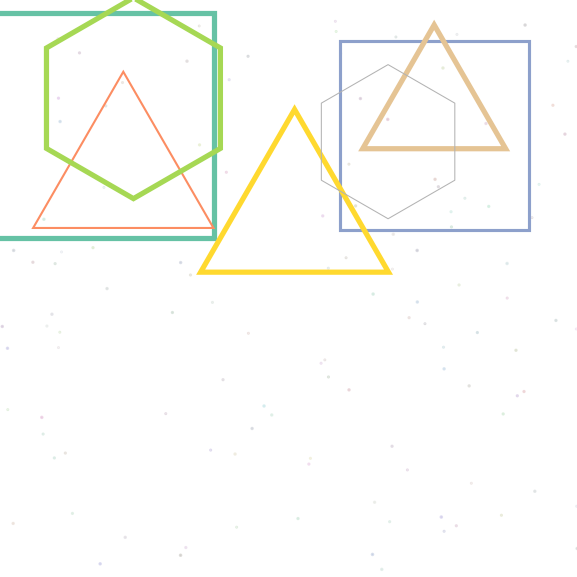[{"shape": "square", "thickness": 2.5, "radius": 0.98, "center": [0.176, 0.782]}, {"shape": "triangle", "thickness": 1, "radius": 0.9, "center": [0.214, 0.695]}, {"shape": "square", "thickness": 1.5, "radius": 0.82, "center": [0.752, 0.765]}, {"shape": "hexagon", "thickness": 2.5, "radius": 0.87, "center": [0.231, 0.829]}, {"shape": "triangle", "thickness": 2.5, "radius": 0.94, "center": [0.51, 0.622]}, {"shape": "triangle", "thickness": 2.5, "radius": 0.71, "center": [0.752, 0.813]}, {"shape": "hexagon", "thickness": 0.5, "radius": 0.67, "center": [0.672, 0.754]}]